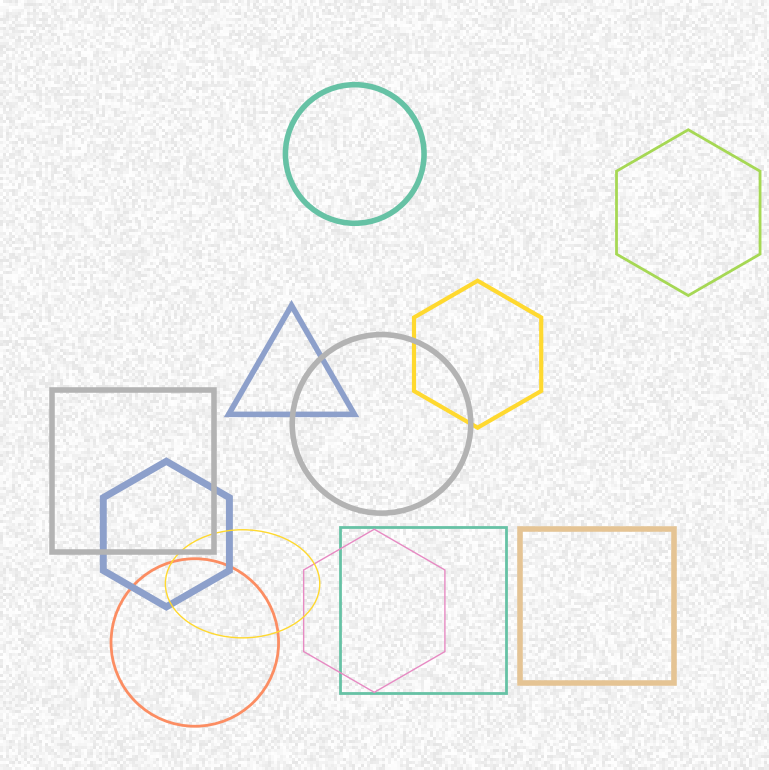[{"shape": "circle", "thickness": 2, "radius": 0.45, "center": [0.461, 0.8]}, {"shape": "square", "thickness": 1, "radius": 0.54, "center": [0.549, 0.208]}, {"shape": "circle", "thickness": 1, "radius": 0.54, "center": [0.253, 0.166]}, {"shape": "hexagon", "thickness": 2.5, "radius": 0.47, "center": [0.216, 0.306]}, {"shape": "triangle", "thickness": 2, "radius": 0.47, "center": [0.379, 0.509]}, {"shape": "hexagon", "thickness": 0.5, "radius": 0.53, "center": [0.486, 0.207]}, {"shape": "hexagon", "thickness": 1, "radius": 0.54, "center": [0.894, 0.724]}, {"shape": "hexagon", "thickness": 1.5, "radius": 0.48, "center": [0.62, 0.54]}, {"shape": "oval", "thickness": 0.5, "radius": 0.5, "center": [0.315, 0.242]}, {"shape": "square", "thickness": 2, "radius": 0.5, "center": [0.776, 0.213]}, {"shape": "square", "thickness": 2, "radius": 0.53, "center": [0.173, 0.389]}, {"shape": "circle", "thickness": 2, "radius": 0.58, "center": [0.495, 0.45]}]